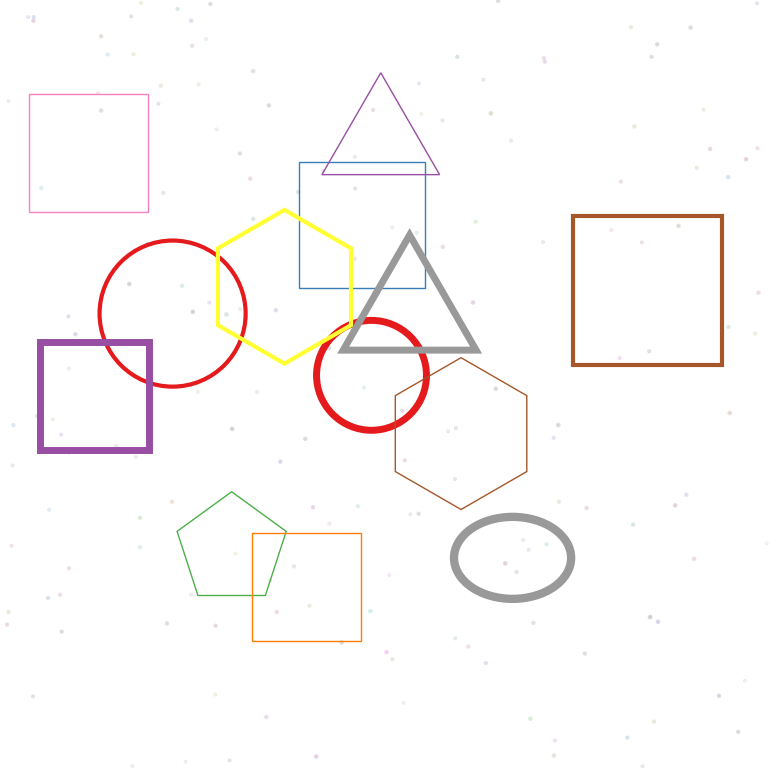[{"shape": "circle", "thickness": 1.5, "radius": 0.47, "center": [0.224, 0.593]}, {"shape": "circle", "thickness": 2.5, "radius": 0.36, "center": [0.482, 0.513]}, {"shape": "square", "thickness": 0.5, "radius": 0.41, "center": [0.47, 0.708]}, {"shape": "pentagon", "thickness": 0.5, "radius": 0.37, "center": [0.301, 0.287]}, {"shape": "square", "thickness": 2.5, "radius": 0.35, "center": [0.123, 0.486]}, {"shape": "triangle", "thickness": 0.5, "radius": 0.44, "center": [0.494, 0.817]}, {"shape": "square", "thickness": 0.5, "radius": 0.35, "center": [0.398, 0.238]}, {"shape": "hexagon", "thickness": 1.5, "radius": 0.5, "center": [0.369, 0.628]}, {"shape": "hexagon", "thickness": 0.5, "radius": 0.49, "center": [0.599, 0.437]}, {"shape": "square", "thickness": 1.5, "radius": 0.48, "center": [0.841, 0.623]}, {"shape": "square", "thickness": 0.5, "radius": 0.38, "center": [0.115, 0.802]}, {"shape": "triangle", "thickness": 2.5, "radius": 0.5, "center": [0.532, 0.595]}, {"shape": "oval", "thickness": 3, "radius": 0.38, "center": [0.666, 0.275]}]